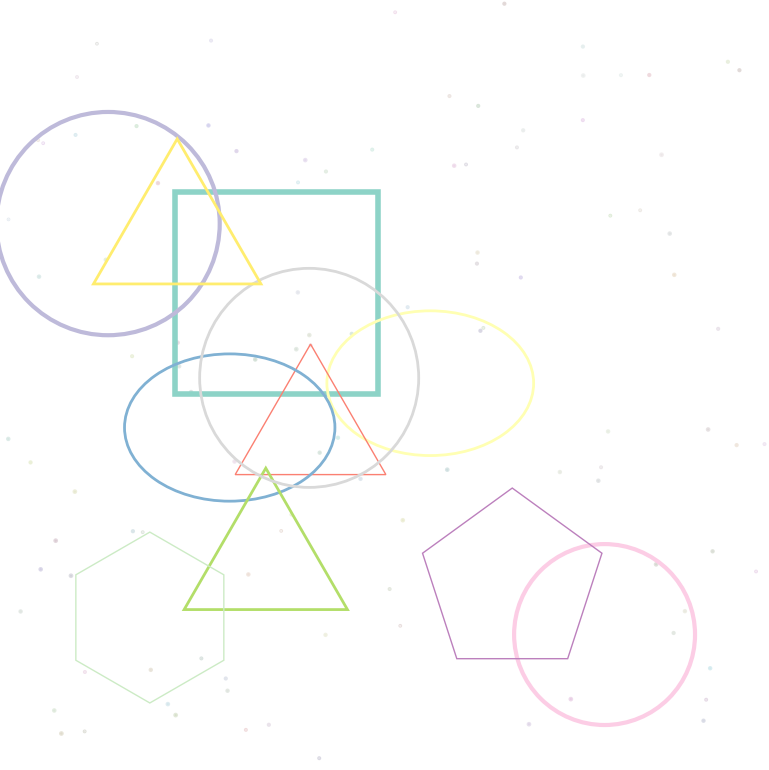[{"shape": "square", "thickness": 2, "radius": 0.66, "center": [0.359, 0.62]}, {"shape": "oval", "thickness": 1, "radius": 0.67, "center": [0.559, 0.502]}, {"shape": "circle", "thickness": 1.5, "radius": 0.72, "center": [0.14, 0.71]}, {"shape": "triangle", "thickness": 0.5, "radius": 0.56, "center": [0.403, 0.44]}, {"shape": "oval", "thickness": 1, "radius": 0.68, "center": [0.298, 0.445]}, {"shape": "triangle", "thickness": 1, "radius": 0.61, "center": [0.345, 0.27]}, {"shape": "circle", "thickness": 1.5, "radius": 0.59, "center": [0.785, 0.176]}, {"shape": "circle", "thickness": 1, "radius": 0.71, "center": [0.402, 0.509]}, {"shape": "pentagon", "thickness": 0.5, "radius": 0.61, "center": [0.665, 0.244]}, {"shape": "hexagon", "thickness": 0.5, "radius": 0.55, "center": [0.195, 0.198]}, {"shape": "triangle", "thickness": 1, "radius": 0.63, "center": [0.23, 0.694]}]